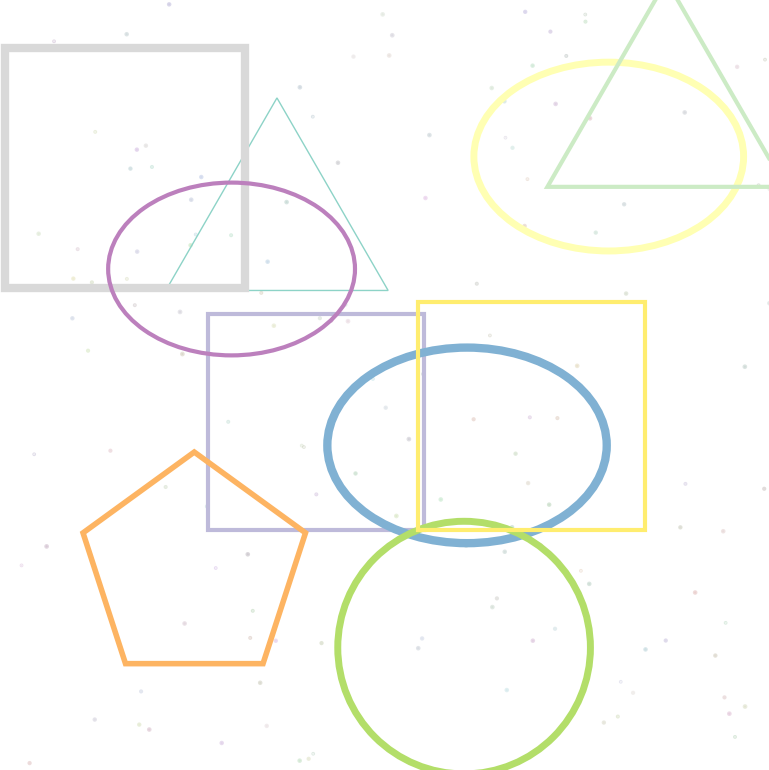[{"shape": "triangle", "thickness": 0.5, "radius": 0.83, "center": [0.36, 0.706]}, {"shape": "oval", "thickness": 2.5, "radius": 0.88, "center": [0.791, 0.797]}, {"shape": "square", "thickness": 1.5, "radius": 0.7, "center": [0.411, 0.452]}, {"shape": "oval", "thickness": 3, "radius": 0.91, "center": [0.607, 0.422]}, {"shape": "pentagon", "thickness": 2, "radius": 0.76, "center": [0.252, 0.261]}, {"shape": "circle", "thickness": 2.5, "radius": 0.82, "center": [0.603, 0.159]}, {"shape": "square", "thickness": 3, "radius": 0.78, "center": [0.162, 0.782]}, {"shape": "oval", "thickness": 1.5, "radius": 0.8, "center": [0.301, 0.651]}, {"shape": "triangle", "thickness": 1.5, "radius": 0.89, "center": [0.866, 0.847]}, {"shape": "square", "thickness": 1.5, "radius": 0.74, "center": [0.691, 0.46]}]